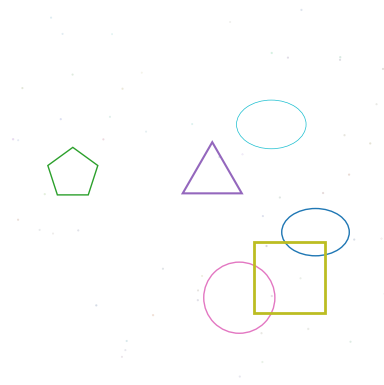[{"shape": "oval", "thickness": 1, "radius": 0.44, "center": [0.82, 0.397]}, {"shape": "pentagon", "thickness": 1, "radius": 0.34, "center": [0.189, 0.549]}, {"shape": "triangle", "thickness": 1.5, "radius": 0.44, "center": [0.551, 0.542]}, {"shape": "circle", "thickness": 1, "radius": 0.46, "center": [0.622, 0.227]}, {"shape": "square", "thickness": 2, "radius": 0.46, "center": [0.752, 0.279]}, {"shape": "oval", "thickness": 0.5, "radius": 0.45, "center": [0.705, 0.677]}]